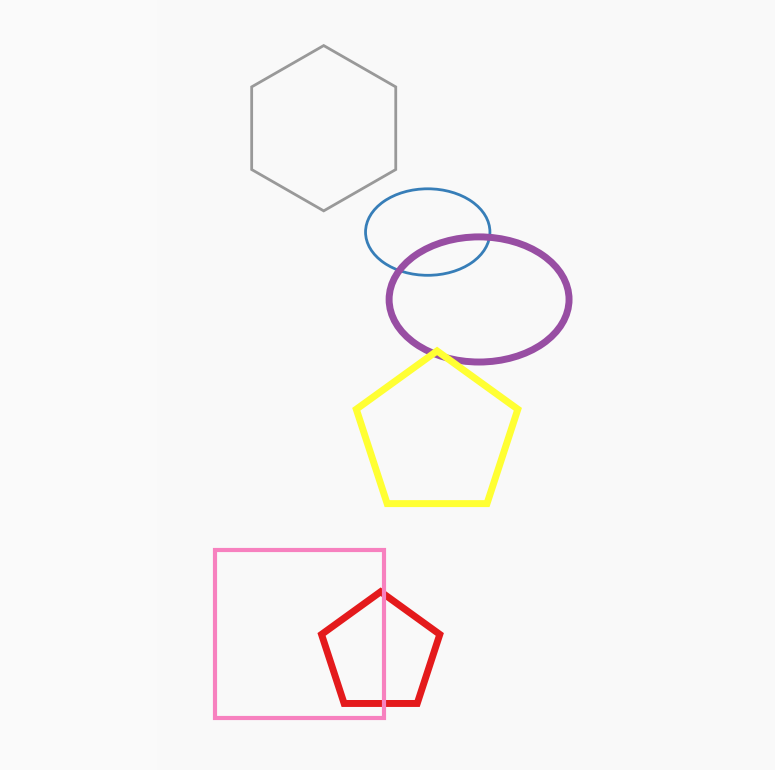[{"shape": "pentagon", "thickness": 2.5, "radius": 0.4, "center": [0.491, 0.151]}, {"shape": "oval", "thickness": 1, "radius": 0.4, "center": [0.552, 0.699]}, {"shape": "oval", "thickness": 2.5, "radius": 0.58, "center": [0.618, 0.611]}, {"shape": "pentagon", "thickness": 2.5, "radius": 0.55, "center": [0.564, 0.435]}, {"shape": "square", "thickness": 1.5, "radius": 0.54, "center": [0.386, 0.177]}, {"shape": "hexagon", "thickness": 1, "radius": 0.54, "center": [0.418, 0.833]}]